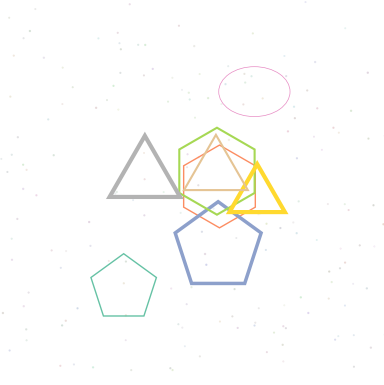[{"shape": "pentagon", "thickness": 1, "radius": 0.45, "center": [0.321, 0.252]}, {"shape": "hexagon", "thickness": 1, "radius": 0.54, "center": [0.57, 0.516]}, {"shape": "pentagon", "thickness": 2.5, "radius": 0.59, "center": [0.567, 0.359]}, {"shape": "oval", "thickness": 0.5, "radius": 0.46, "center": [0.661, 0.762]}, {"shape": "hexagon", "thickness": 1.5, "radius": 0.56, "center": [0.564, 0.555]}, {"shape": "triangle", "thickness": 3, "radius": 0.42, "center": [0.668, 0.491]}, {"shape": "triangle", "thickness": 1.5, "radius": 0.48, "center": [0.561, 0.554]}, {"shape": "triangle", "thickness": 3, "radius": 0.53, "center": [0.376, 0.541]}]